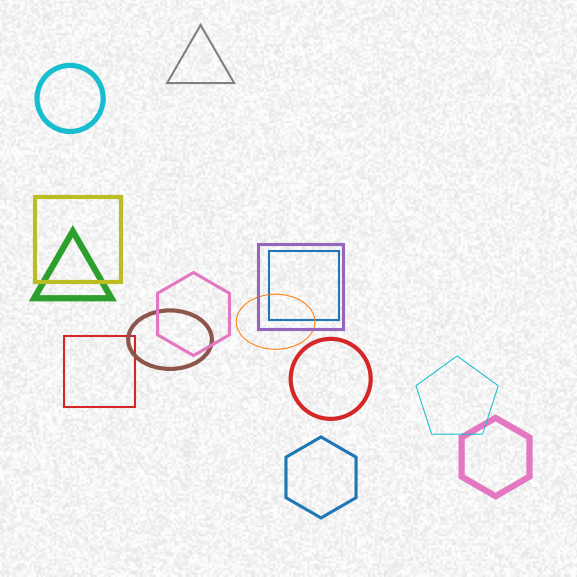[{"shape": "square", "thickness": 1, "radius": 0.3, "center": [0.527, 0.505]}, {"shape": "hexagon", "thickness": 1.5, "radius": 0.35, "center": [0.556, 0.172]}, {"shape": "oval", "thickness": 0.5, "radius": 0.34, "center": [0.477, 0.442]}, {"shape": "triangle", "thickness": 3, "radius": 0.39, "center": [0.126, 0.521]}, {"shape": "square", "thickness": 1, "radius": 0.31, "center": [0.173, 0.356]}, {"shape": "circle", "thickness": 2, "radius": 0.35, "center": [0.573, 0.343]}, {"shape": "square", "thickness": 1.5, "radius": 0.37, "center": [0.521, 0.504]}, {"shape": "oval", "thickness": 2, "radius": 0.36, "center": [0.294, 0.411]}, {"shape": "hexagon", "thickness": 1.5, "radius": 0.36, "center": [0.335, 0.455]}, {"shape": "hexagon", "thickness": 3, "radius": 0.34, "center": [0.858, 0.208]}, {"shape": "triangle", "thickness": 1, "radius": 0.34, "center": [0.347, 0.889]}, {"shape": "square", "thickness": 2, "radius": 0.37, "center": [0.135, 0.585]}, {"shape": "circle", "thickness": 2.5, "radius": 0.29, "center": [0.121, 0.829]}, {"shape": "pentagon", "thickness": 0.5, "radius": 0.37, "center": [0.792, 0.308]}]